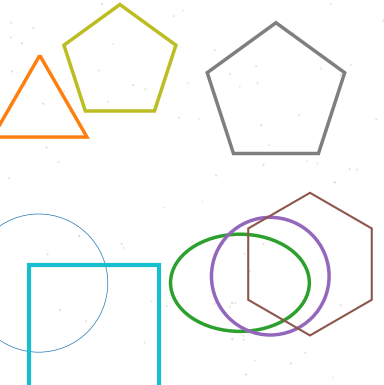[{"shape": "circle", "thickness": 0.5, "radius": 0.9, "center": [0.1, 0.265]}, {"shape": "triangle", "thickness": 2.5, "radius": 0.71, "center": [0.103, 0.715]}, {"shape": "oval", "thickness": 2.5, "radius": 0.9, "center": [0.623, 0.265]}, {"shape": "circle", "thickness": 2.5, "radius": 0.76, "center": [0.702, 0.283]}, {"shape": "hexagon", "thickness": 1.5, "radius": 0.93, "center": [0.805, 0.314]}, {"shape": "pentagon", "thickness": 2.5, "radius": 0.94, "center": [0.717, 0.753]}, {"shape": "pentagon", "thickness": 2.5, "radius": 0.76, "center": [0.311, 0.835]}, {"shape": "square", "thickness": 3, "radius": 0.84, "center": [0.244, 0.145]}]